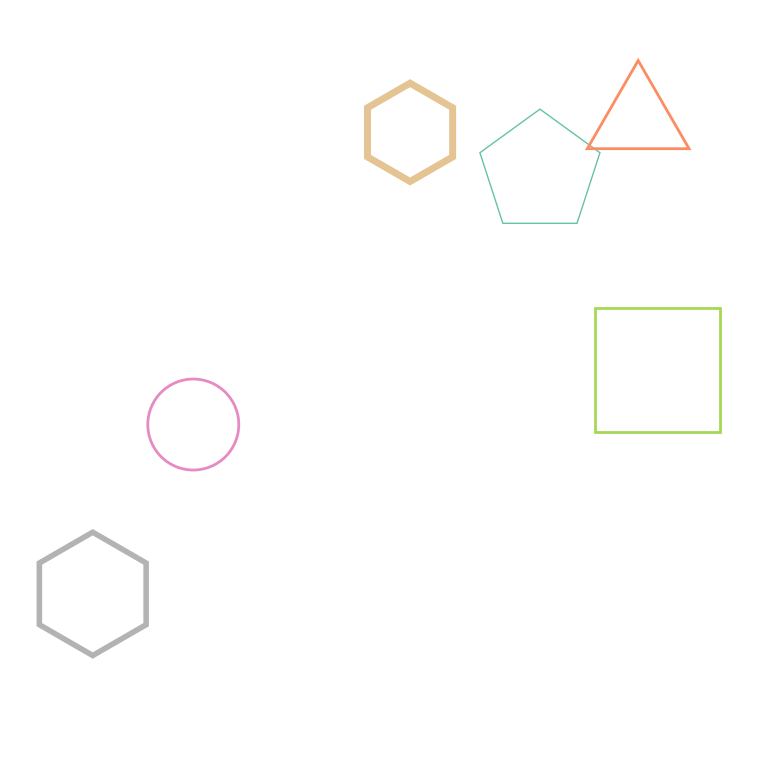[{"shape": "pentagon", "thickness": 0.5, "radius": 0.41, "center": [0.701, 0.776]}, {"shape": "triangle", "thickness": 1, "radius": 0.38, "center": [0.829, 0.845]}, {"shape": "circle", "thickness": 1, "radius": 0.3, "center": [0.251, 0.449]}, {"shape": "square", "thickness": 1, "radius": 0.4, "center": [0.854, 0.52]}, {"shape": "hexagon", "thickness": 2.5, "radius": 0.32, "center": [0.533, 0.828]}, {"shape": "hexagon", "thickness": 2, "radius": 0.4, "center": [0.12, 0.229]}]